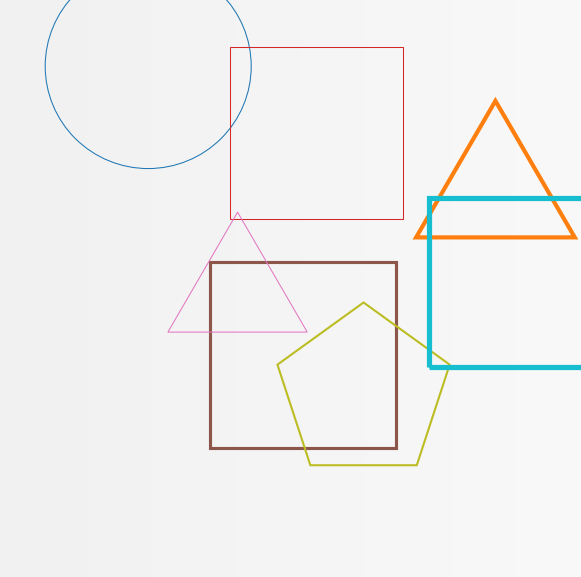[{"shape": "circle", "thickness": 0.5, "radius": 0.89, "center": [0.255, 0.884]}, {"shape": "triangle", "thickness": 2, "radius": 0.79, "center": [0.852, 0.667]}, {"shape": "square", "thickness": 0.5, "radius": 0.74, "center": [0.544, 0.769]}, {"shape": "square", "thickness": 1.5, "radius": 0.8, "center": [0.521, 0.384]}, {"shape": "triangle", "thickness": 0.5, "radius": 0.69, "center": [0.409, 0.493]}, {"shape": "pentagon", "thickness": 1, "radius": 0.78, "center": [0.625, 0.32]}, {"shape": "square", "thickness": 2.5, "radius": 0.73, "center": [0.884, 0.51]}]